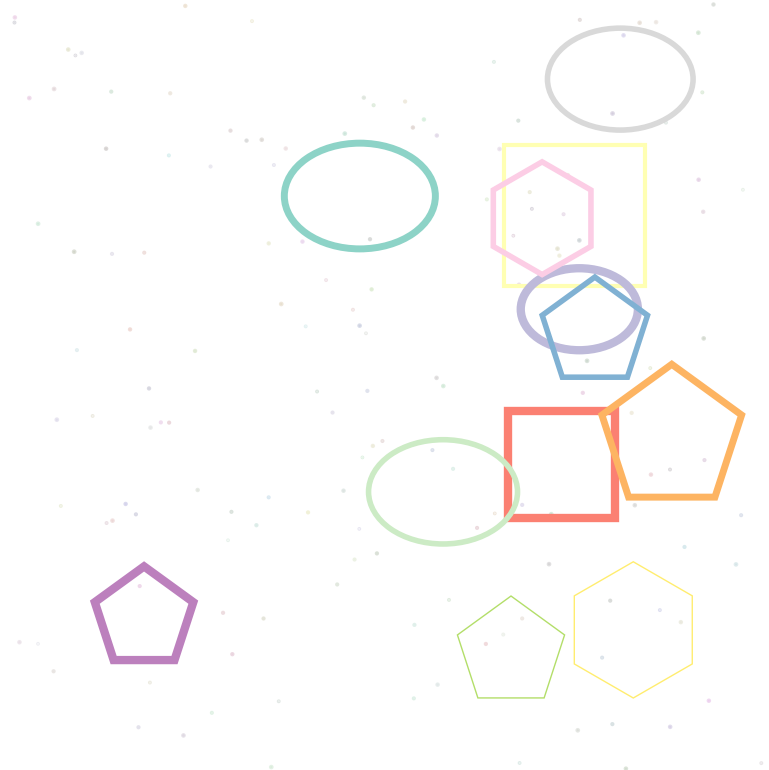[{"shape": "oval", "thickness": 2.5, "radius": 0.49, "center": [0.467, 0.745]}, {"shape": "square", "thickness": 1.5, "radius": 0.46, "center": [0.746, 0.72]}, {"shape": "oval", "thickness": 3, "radius": 0.38, "center": [0.752, 0.598]}, {"shape": "square", "thickness": 3, "radius": 0.35, "center": [0.729, 0.397]}, {"shape": "pentagon", "thickness": 2, "radius": 0.36, "center": [0.773, 0.568]}, {"shape": "pentagon", "thickness": 2.5, "radius": 0.48, "center": [0.872, 0.432]}, {"shape": "pentagon", "thickness": 0.5, "radius": 0.37, "center": [0.664, 0.153]}, {"shape": "hexagon", "thickness": 2, "radius": 0.37, "center": [0.704, 0.717]}, {"shape": "oval", "thickness": 2, "radius": 0.47, "center": [0.806, 0.897]}, {"shape": "pentagon", "thickness": 3, "radius": 0.34, "center": [0.187, 0.197]}, {"shape": "oval", "thickness": 2, "radius": 0.48, "center": [0.575, 0.361]}, {"shape": "hexagon", "thickness": 0.5, "radius": 0.44, "center": [0.822, 0.182]}]